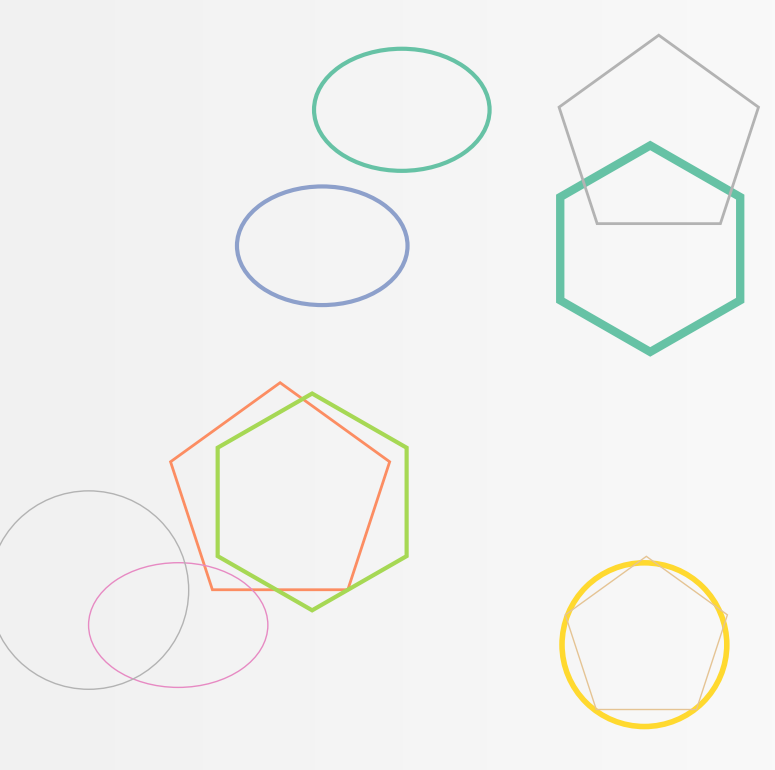[{"shape": "hexagon", "thickness": 3, "radius": 0.67, "center": [0.839, 0.677]}, {"shape": "oval", "thickness": 1.5, "radius": 0.57, "center": [0.518, 0.857]}, {"shape": "pentagon", "thickness": 1, "radius": 0.74, "center": [0.361, 0.354]}, {"shape": "oval", "thickness": 1.5, "radius": 0.55, "center": [0.416, 0.681]}, {"shape": "oval", "thickness": 0.5, "radius": 0.58, "center": [0.23, 0.188]}, {"shape": "hexagon", "thickness": 1.5, "radius": 0.7, "center": [0.403, 0.348]}, {"shape": "circle", "thickness": 2, "radius": 0.53, "center": [0.831, 0.163]}, {"shape": "pentagon", "thickness": 0.5, "radius": 0.55, "center": [0.834, 0.168]}, {"shape": "circle", "thickness": 0.5, "radius": 0.64, "center": [0.115, 0.234]}, {"shape": "pentagon", "thickness": 1, "radius": 0.68, "center": [0.85, 0.819]}]